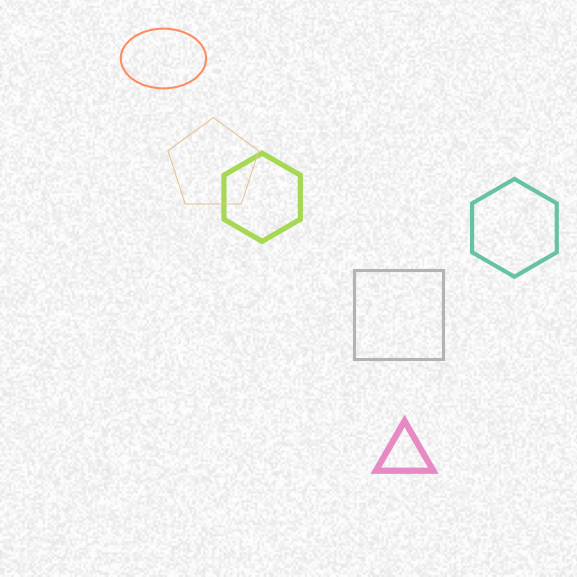[{"shape": "hexagon", "thickness": 2, "radius": 0.42, "center": [0.891, 0.605]}, {"shape": "oval", "thickness": 1, "radius": 0.37, "center": [0.283, 0.898]}, {"shape": "triangle", "thickness": 3, "radius": 0.29, "center": [0.701, 0.213]}, {"shape": "hexagon", "thickness": 2.5, "radius": 0.38, "center": [0.454, 0.658]}, {"shape": "pentagon", "thickness": 0.5, "radius": 0.41, "center": [0.369, 0.713]}, {"shape": "square", "thickness": 1.5, "radius": 0.38, "center": [0.689, 0.455]}]